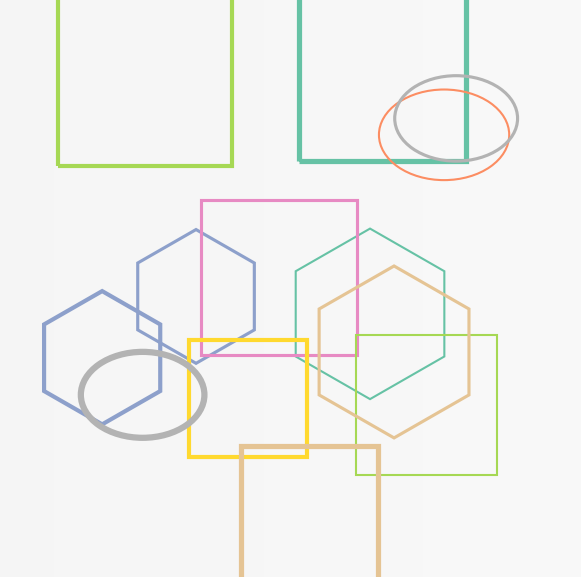[{"shape": "square", "thickness": 2.5, "radius": 0.72, "center": [0.658, 0.864]}, {"shape": "hexagon", "thickness": 1, "radius": 0.74, "center": [0.637, 0.456]}, {"shape": "oval", "thickness": 1, "radius": 0.56, "center": [0.764, 0.766]}, {"shape": "hexagon", "thickness": 1.5, "radius": 0.58, "center": [0.337, 0.486]}, {"shape": "hexagon", "thickness": 2, "radius": 0.58, "center": [0.176, 0.38]}, {"shape": "square", "thickness": 1.5, "radius": 0.67, "center": [0.48, 0.519]}, {"shape": "square", "thickness": 1, "radius": 0.61, "center": [0.733, 0.298]}, {"shape": "square", "thickness": 2, "radius": 0.75, "center": [0.249, 0.861]}, {"shape": "square", "thickness": 2, "radius": 0.51, "center": [0.427, 0.309]}, {"shape": "square", "thickness": 2.5, "radius": 0.59, "center": [0.532, 0.109]}, {"shape": "hexagon", "thickness": 1.5, "radius": 0.74, "center": [0.678, 0.39]}, {"shape": "oval", "thickness": 3, "radius": 0.53, "center": [0.245, 0.315]}, {"shape": "oval", "thickness": 1.5, "radius": 0.53, "center": [0.785, 0.794]}]